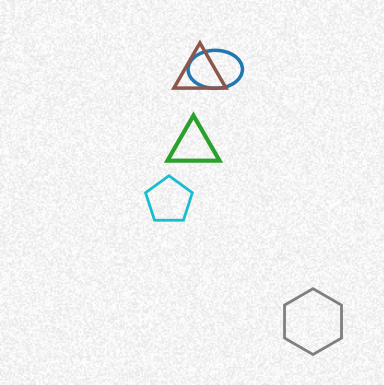[{"shape": "oval", "thickness": 2.5, "radius": 0.35, "center": [0.559, 0.82]}, {"shape": "triangle", "thickness": 3, "radius": 0.39, "center": [0.503, 0.622]}, {"shape": "triangle", "thickness": 2.5, "radius": 0.39, "center": [0.519, 0.81]}, {"shape": "hexagon", "thickness": 2, "radius": 0.43, "center": [0.813, 0.165]}, {"shape": "pentagon", "thickness": 2, "radius": 0.32, "center": [0.439, 0.48]}]